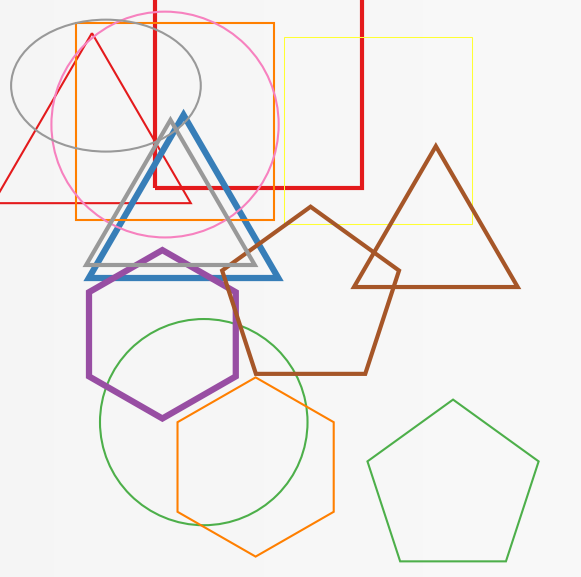[{"shape": "triangle", "thickness": 1, "radius": 0.98, "center": [0.158, 0.746]}, {"shape": "square", "thickness": 2, "radius": 0.89, "center": [0.445, 0.851]}, {"shape": "triangle", "thickness": 3, "radius": 0.94, "center": [0.316, 0.612]}, {"shape": "pentagon", "thickness": 1, "radius": 0.77, "center": [0.779, 0.152]}, {"shape": "circle", "thickness": 1, "radius": 0.89, "center": [0.351, 0.268]}, {"shape": "hexagon", "thickness": 3, "radius": 0.73, "center": [0.279, 0.42]}, {"shape": "hexagon", "thickness": 1, "radius": 0.78, "center": [0.44, 0.19]}, {"shape": "square", "thickness": 1, "radius": 0.85, "center": [0.301, 0.789]}, {"shape": "square", "thickness": 0.5, "radius": 0.81, "center": [0.651, 0.773]}, {"shape": "pentagon", "thickness": 2, "radius": 0.8, "center": [0.534, 0.481]}, {"shape": "triangle", "thickness": 2, "radius": 0.81, "center": [0.75, 0.583]}, {"shape": "circle", "thickness": 1, "radius": 0.98, "center": [0.284, 0.783]}, {"shape": "triangle", "thickness": 2, "radius": 0.84, "center": [0.293, 0.624]}, {"shape": "oval", "thickness": 1, "radius": 0.82, "center": [0.182, 0.851]}]